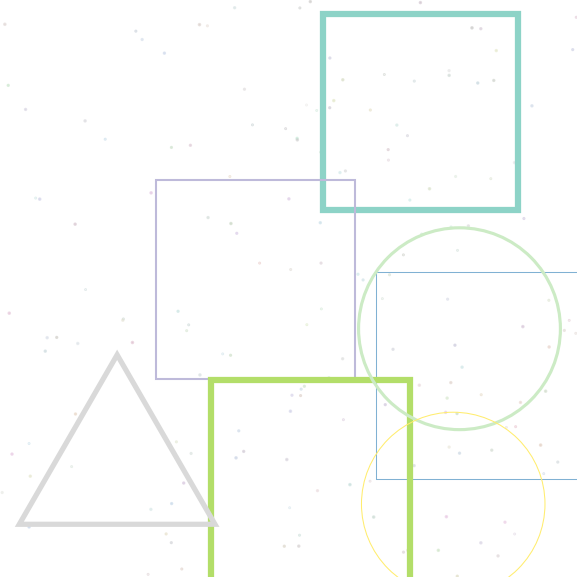[{"shape": "square", "thickness": 3, "radius": 0.85, "center": [0.728, 0.805]}, {"shape": "square", "thickness": 1, "radius": 0.86, "center": [0.442, 0.515]}, {"shape": "square", "thickness": 0.5, "radius": 0.9, "center": [0.83, 0.349]}, {"shape": "square", "thickness": 3, "radius": 0.86, "center": [0.538, 0.169]}, {"shape": "triangle", "thickness": 2.5, "radius": 0.98, "center": [0.203, 0.189]}, {"shape": "circle", "thickness": 1.5, "radius": 0.87, "center": [0.796, 0.43]}, {"shape": "circle", "thickness": 0.5, "radius": 0.79, "center": [0.785, 0.126]}]